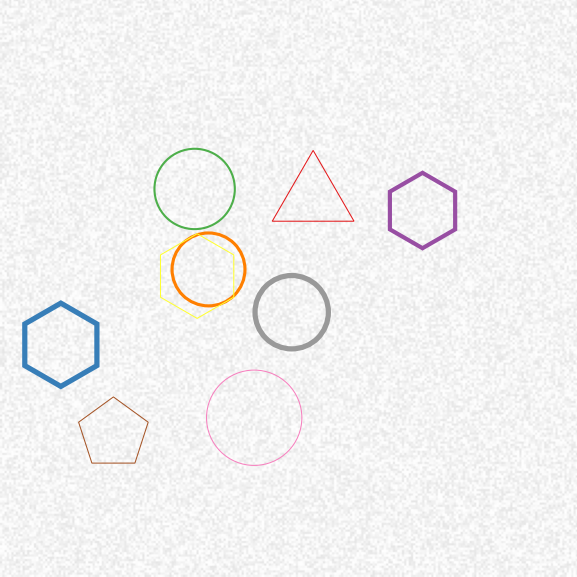[{"shape": "triangle", "thickness": 0.5, "radius": 0.41, "center": [0.542, 0.657]}, {"shape": "hexagon", "thickness": 2.5, "radius": 0.36, "center": [0.105, 0.402]}, {"shape": "circle", "thickness": 1, "radius": 0.35, "center": [0.337, 0.672]}, {"shape": "hexagon", "thickness": 2, "radius": 0.33, "center": [0.732, 0.635]}, {"shape": "circle", "thickness": 1.5, "radius": 0.32, "center": [0.361, 0.533]}, {"shape": "hexagon", "thickness": 0.5, "radius": 0.37, "center": [0.341, 0.521]}, {"shape": "pentagon", "thickness": 0.5, "radius": 0.32, "center": [0.196, 0.248]}, {"shape": "circle", "thickness": 0.5, "radius": 0.41, "center": [0.44, 0.276]}, {"shape": "circle", "thickness": 2.5, "radius": 0.32, "center": [0.505, 0.459]}]